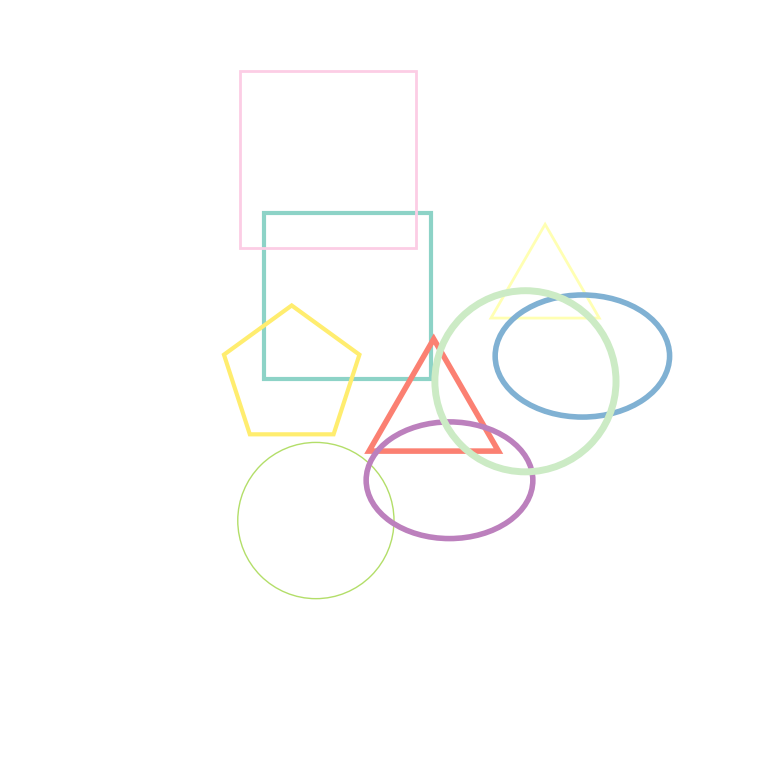[{"shape": "square", "thickness": 1.5, "radius": 0.54, "center": [0.451, 0.616]}, {"shape": "triangle", "thickness": 1, "radius": 0.41, "center": [0.708, 0.627]}, {"shape": "triangle", "thickness": 2, "radius": 0.49, "center": [0.563, 0.463]}, {"shape": "oval", "thickness": 2, "radius": 0.57, "center": [0.756, 0.538]}, {"shape": "circle", "thickness": 0.5, "radius": 0.51, "center": [0.41, 0.324]}, {"shape": "square", "thickness": 1, "radius": 0.57, "center": [0.426, 0.793]}, {"shape": "oval", "thickness": 2, "radius": 0.54, "center": [0.584, 0.376]}, {"shape": "circle", "thickness": 2.5, "radius": 0.59, "center": [0.682, 0.505]}, {"shape": "pentagon", "thickness": 1.5, "radius": 0.46, "center": [0.379, 0.511]}]